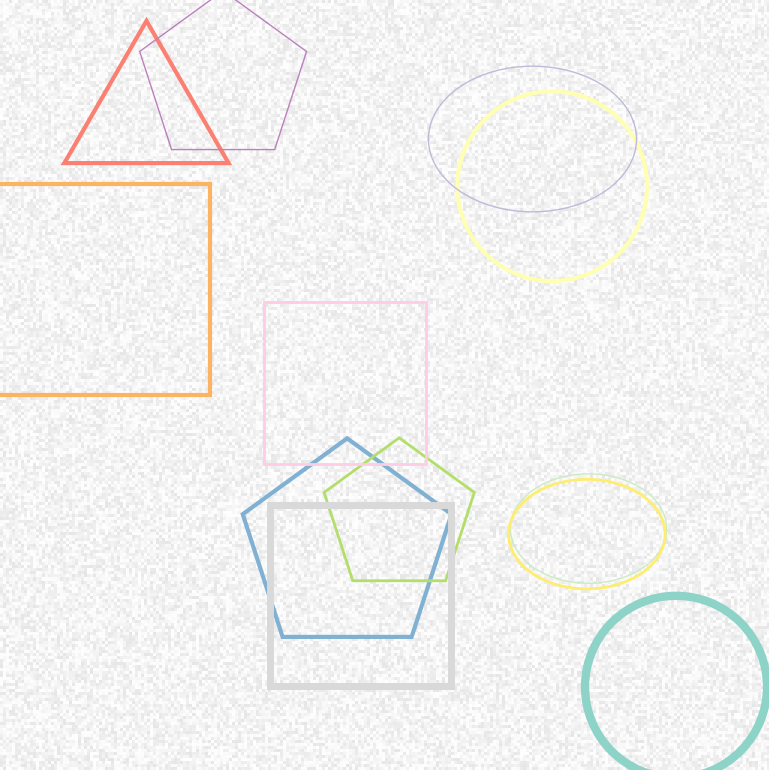[{"shape": "circle", "thickness": 3, "radius": 0.59, "center": [0.878, 0.108]}, {"shape": "circle", "thickness": 1.5, "radius": 0.62, "center": [0.717, 0.758]}, {"shape": "oval", "thickness": 0.5, "radius": 0.68, "center": [0.692, 0.819]}, {"shape": "triangle", "thickness": 1.5, "radius": 0.62, "center": [0.19, 0.85]}, {"shape": "pentagon", "thickness": 1.5, "radius": 0.71, "center": [0.451, 0.288]}, {"shape": "square", "thickness": 1.5, "radius": 0.69, "center": [0.135, 0.625]}, {"shape": "pentagon", "thickness": 1, "radius": 0.51, "center": [0.518, 0.329]}, {"shape": "square", "thickness": 1, "radius": 0.53, "center": [0.448, 0.503]}, {"shape": "square", "thickness": 2.5, "radius": 0.59, "center": [0.469, 0.226]}, {"shape": "pentagon", "thickness": 0.5, "radius": 0.57, "center": [0.29, 0.898]}, {"shape": "oval", "thickness": 0.5, "radius": 0.51, "center": [0.764, 0.314]}, {"shape": "oval", "thickness": 1, "radius": 0.51, "center": [0.762, 0.306]}]